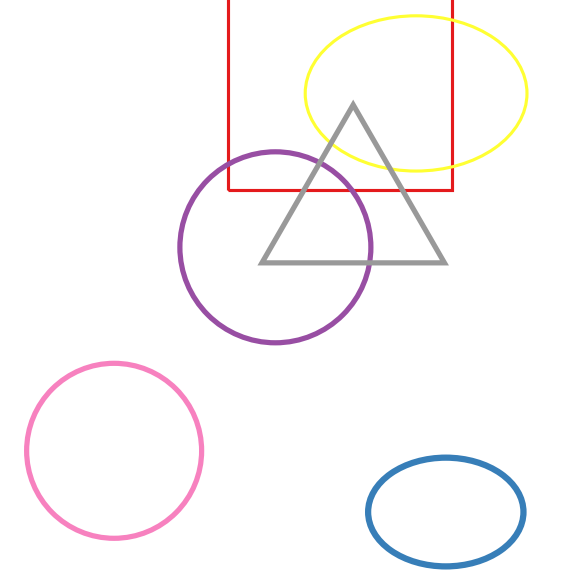[{"shape": "square", "thickness": 1.5, "radius": 0.97, "center": [0.589, 0.864]}, {"shape": "oval", "thickness": 3, "radius": 0.67, "center": [0.772, 0.113]}, {"shape": "circle", "thickness": 2.5, "radius": 0.83, "center": [0.477, 0.571]}, {"shape": "oval", "thickness": 1.5, "radius": 0.96, "center": [0.721, 0.837]}, {"shape": "circle", "thickness": 2.5, "radius": 0.76, "center": [0.198, 0.219]}, {"shape": "triangle", "thickness": 2.5, "radius": 0.91, "center": [0.612, 0.635]}]